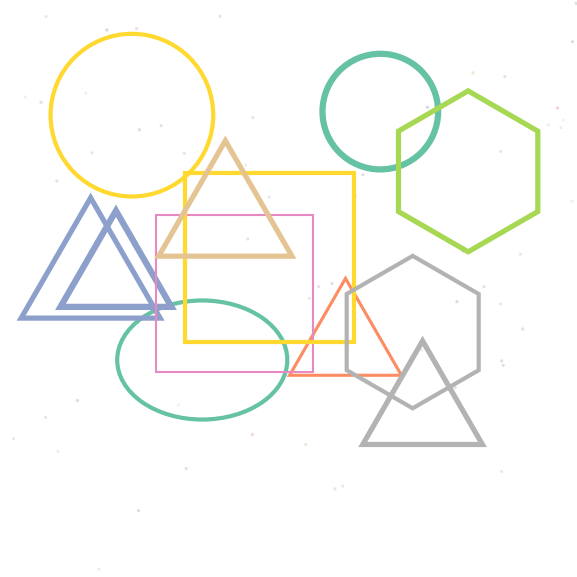[{"shape": "oval", "thickness": 2, "radius": 0.74, "center": [0.35, 0.376]}, {"shape": "circle", "thickness": 3, "radius": 0.5, "center": [0.659, 0.806]}, {"shape": "triangle", "thickness": 1.5, "radius": 0.56, "center": [0.598, 0.405]}, {"shape": "triangle", "thickness": 3, "radius": 0.55, "center": [0.201, 0.523]}, {"shape": "triangle", "thickness": 2.5, "radius": 0.69, "center": [0.157, 0.518]}, {"shape": "square", "thickness": 1, "radius": 0.68, "center": [0.406, 0.491]}, {"shape": "hexagon", "thickness": 2.5, "radius": 0.7, "center": [0.811, 0.702]}, {"shape": "circle", "thickness": 2, "radius": 0.7, "center": [0.228, 0.8]}, {"shape": "square", "thickness": 2, "radius": 0.73, "center": [0.467, 0.553]}, {"shape": "triangle", "thickness": 2.5, "radius": 0.67, "center": [0.39, 0.622]}, {"shape": "triangle", "thickness": 2.5, "radius": 0.6, "center": [0.732, 0.289]}, {"shape": "hexagon", "thickness": 2, "radius": 0.66, "center": [0.715, 0.424]}]